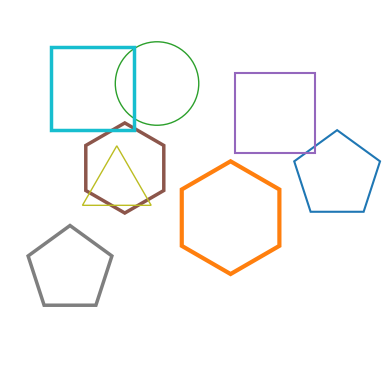[{"shape": "pentagon", "thickness": 1.5, "radius": 0.59, "center": [0.876, 0.545]}, {"shape": "hexagon", "thickness": 3, "radius": 0.73, "center": [0.599, 0.435]}, {"shape": "circle", "thickness": 1, "radius": 0.54, "center": [0.408, 0.783]}, {"shape": "square", "thickness": 1.5, "radius": 0.52, "center": [0.714, 0.708]}, {"shape": "hexagon", "thickness": 2.5, "radius": 0.58, "center": [0.324, 0.564]}, {"shape": "pentagon", "thickness": 2.5, "radius": 0.57, "center": [0.182, 0.3]}, {"shape": "triangle", "thickness": 1, "radius": 0.52, "center": [0.303, 0.518]}, {"shape": "square", "thickness": 2.5, "radius": 0.54, "center": [0.24, 0.769]}]